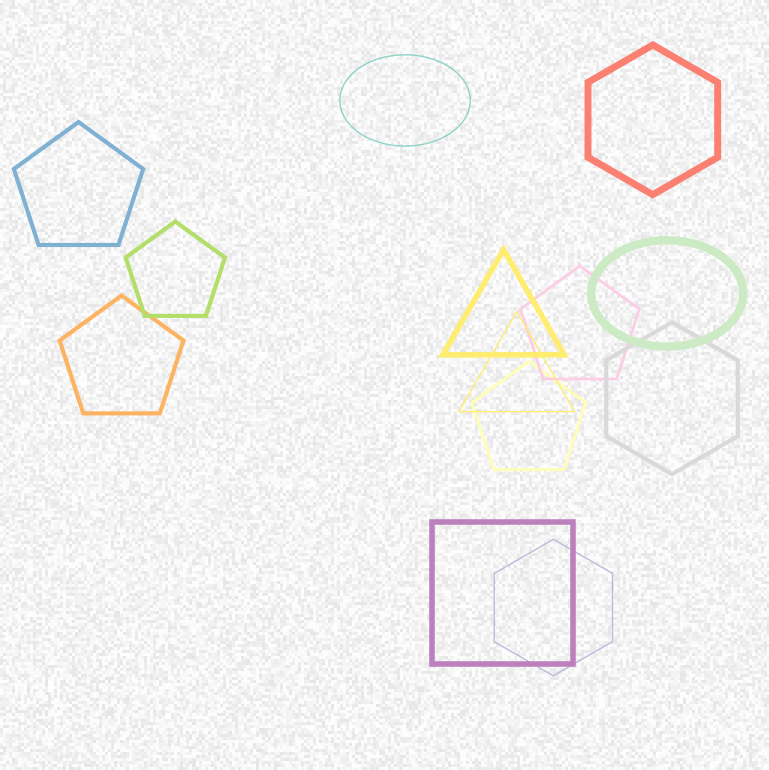[{"shape": "oval", "thickness": 0.5, "radius": 0.42, "center": [0.526, 0.87]}, {"shape": "pentagon", "thickness": 1, "radius": 0.39, "center": [0.687, 0.453]}, {"shape": "hexagon", "thickness": 0.5, "radius": 0.44, "center": [0.719, 0.211]}, {"shape": "hexagon", "thickness": 2.5, "radius": 0.49, "center": [0.848, 0.844]}, {"shape": "pentagon", "thickness": 1.5, "radius": 0.44, "center": [0.102, 0.753]}, {"shape": "pentagon", "thickness": 1.5, "radius": 0.42, "center": [0.158, 0.532]}, {"shape": "pentagon", "thickness": 1.5, "radius": 0.34, "center": [0.228, 0.645]}, {"shape": "pentagon", "thickness": 1, "radius": 0.41, "center": [0.753, 0.573]}, {"shape": "hexagon", "thickness": 1.5, "radius": 0.49, "center": [0.873, 0.483]}, {"shape": "square", "thickness": 2, "radius": 0.46, "center": [0.653, 0.23]}, {"shape": "oval", "thickness": 3, "radius": 0.49, "center": [0.866, 0.619]}, {"shape": "triangle", "thickness": 0.5, "radius": 0.43, "center": [0.671, 0.509]}, {"shape": "triangle", "thickness": 2, "radius": 0.46, "center": [0.654, 0.585]}]